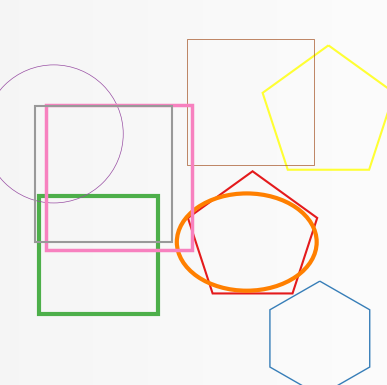[{"shape": "pentagon", "thickness": 1.5, "radius": 0.88, "center": [0.652, 0.38]}, {"shape": "hexagon", "thickness": 1, "radius": 0.74, "center": [0.825, 0.121]}, {"shape": "square", "thickness": 3, "radius": 0.77, "center": [0.254, 0.337]}, {"shape": "circle", "thickness": 0.5, "radius": 0.9, "center": [0.139, 0.652]}, {"shape": "oval", "thickness": 3, "radius": 0.9, "center": [0.637, 0.371]}, {"shape": "pentagon", "thickness": 1.5, "radius": 0.89, "center": [0.848, 0.704]}, {"shape": "square", "thickness": 0.5, "radius": 0.82, "center": [0.647, 0.735]}, {"shape": "square", "thickness": 2.5, "radius": 0.94, "center": [0.307, 0.539]}, {"shape": "square", "thickness": 1.5, "radius": 0.89, "center": [0.267, 0.548]}]